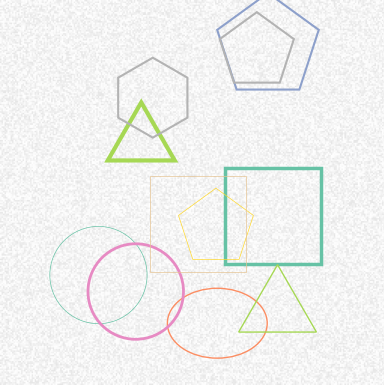[{"shape": "square", "thickness": 2.5, "radius": 0.63, "center": [0.709, 0.439]}, {"shape": "circle", "thickness": 0.5, "radius": 0.63, "center": [0.256, 0.286]}, {"shape": "oval", "thickness": 1, "radius": 0.65, "center": [0.564, 0.161]}, {"shape": "pentagon", "thickness": 1.5, "radius": 0.69, "center": [0.696, 0.88]}, {"shape": "circle", "thickness": 2, "radius": 0.62, "center": [0.353, 0.243]}, {"shape": "triangle", "thickness": 1, "radius": 0.58, "center": [0.721, 0.196]}, {"shape": "triangle", "thickness": 3, "radius": 0.5, "center": [0.367, 0.633]}, {"shape": "pentagon", "thickness": 0.5, "radius": 0.51, "center": [0.561, 0.409]}, {"shape": "square", "thickness": 0.5, "radius": 0.62, "center": [0.515, 0.418]}, {"shape": "hexagon", "thickness": 1.5, "radius": 0.52, "center": [0.397, 0.746]}, {"shape": "pentagon", "thickness": 1.5, "radius": 0.51, "center": [0.667, 0.867]}]